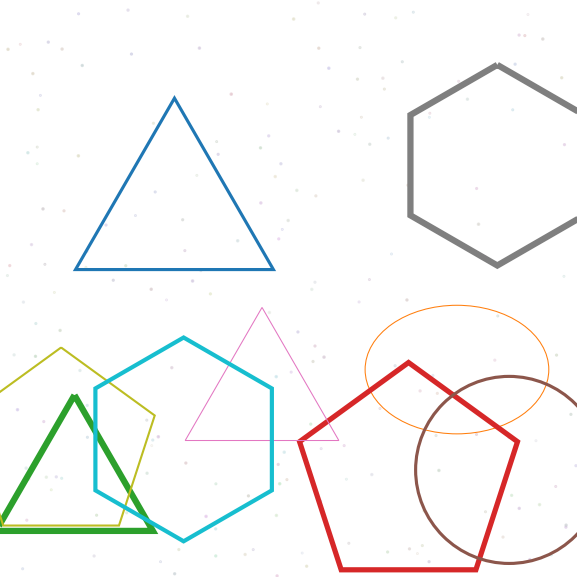[{"shape": "triangle", "thickness": 1.5, "radius": 0.99, "center": [0.302, 0.631]}, {"shape": "oval", "thickness": 0.5, "radius": 0.8, "center": [0.791, 0.359]}, {"shape": "triangle", "thickness": 3, "radius": 0.78, "center": [0.129, 0.158]}, {"shape": "pentagon", "thickness": 2.5, "radius": 0.99, "center": [0.707, 0.173]}, {"shape": "circle", "thickness": 1.5, "radius": 0.81, "center": [0.882, 0.185]}, {"shape": "triangle", "thickness": 0.5, "radius": 0.77, "center": [0.454, 0.313]}, {"shape": "hexagon", "thickness": 3, "radius": 0.87, "center": [0.861, 0.713]}, {"shape": "pentagon", "thickness": 1, "radius": 0.85, "center": [0.106, 0.227]}, {"shape": "hexagon", "thickness": 2, "radius": 0.88, "center": [0.318, 0.238]}]